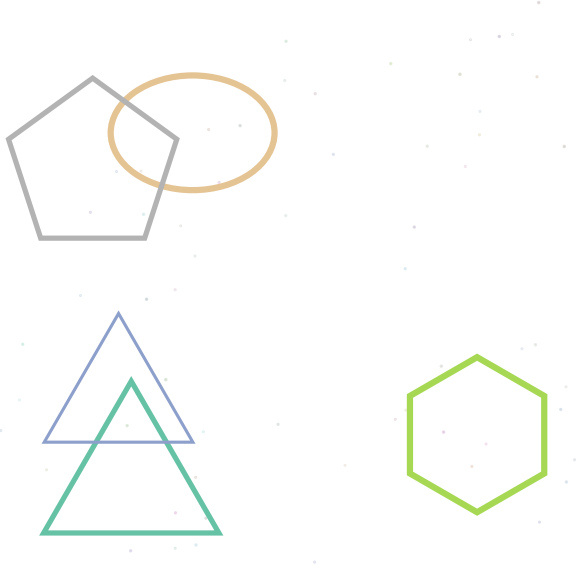[{"shape": "triangle", "thickness": 2.5, "radius": 0.88, "center": [0.227, 0.164]}, {"shape": "triangle", "thickness": 1.5, "radius": 0.74, "center": [0.205, 0.308]}, {"shape": "hexagon", "thickness": 3, "radius": 0.67, "center": [0.826, 0.246]}, {"shape": "oval", "thickness": 3, "radius": 0.71, "center": [0.334, 0.769]}, {"shape": "pentagon", "thickness": 2.5, "radius": 0.77, "center": [0.16, 0.711]}]